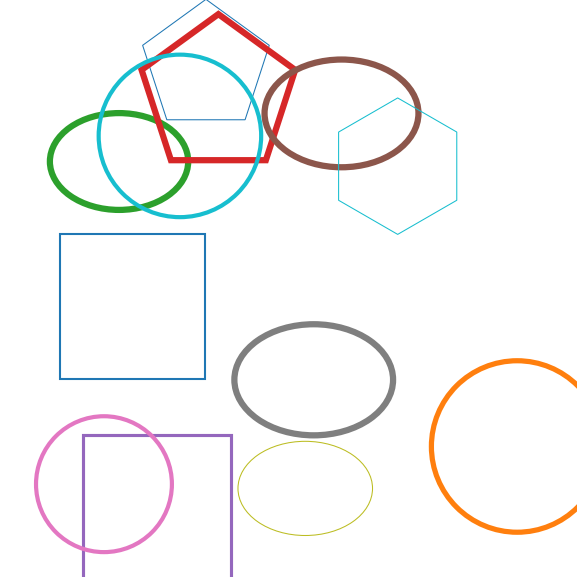[{"shape": "square", "thickness": 1, "radius": 0.63, "center": [0.23, 0.469]}, {"shape": "pentagon", "thickness": 0.5, "radius": 0.58, "center": [0.357, 0.885]}, {"shape": "circle", "thickness": 2.5, "radius": 0.74, "center": [0.895, 0.226]}, {"shape": "oval", "thickness": 3, "radius": 0.6, "center": [0.206, 0.719]}, {"shape": "pentagon", "thickness": 3, "radius": 0.7, "center": [0.378, 0.835]}, {"shape": "square", "thickness": 1.5, "radius": 0.64, "center": [0.272, 0.118]}, {"shape": "oval", "thickness": 3, "radius": 0.67, "center": [0.591, 0.803]}, {"shape": "circle", "thickness": 2, "radius": 0.59, "center": [0.18, 0.161]}, {"shape": "oval", "thickness": 3, "radius": 0.69, "center": [0.543, 0.341]}, {"shape": "oval", "thickness": 0.5, "radius": 0.58, "center": [0.529, 0.153]}, {"shape": "hexagon", "thickness": 0.5, "radius": 0.59, "center": [0.689, 0.711]}, {"shape": "circle", "thickness": 2, "radius": 0.7, "center": [0.312, 0.764]}]